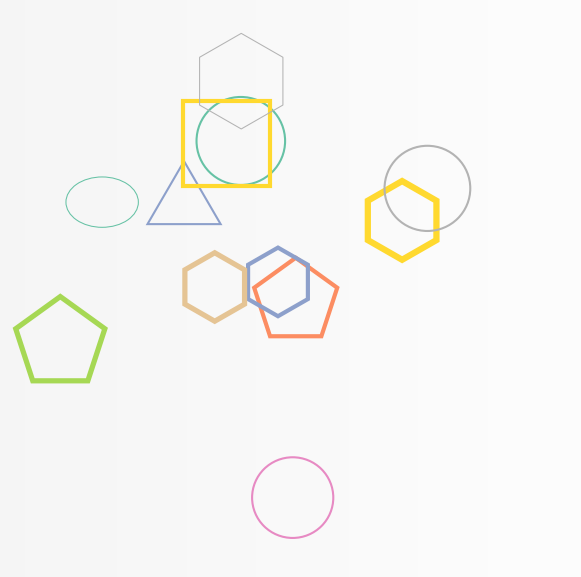[{"shape": "oval", "thickness": 0.5, "radius": 0.31, "center": [0.176, 0.649]}, {"shape": "circle", "thickness": 1, "radius": 0.38, "center": [0.414, 0.755]}, {"shape": "pentagon", "thickness": 2, "radius": 0.38, "center": [0.509, 0.478]}, {"shape": "hexagon", "thickness": 2, "radius": 0.3, "center": [0.478, 0.511]}, {"shape": "triangle", "thickness": 1, "radius": 0.36, "center": [0.317, 0.647]}, {"shape": "circle", "thickness": 1, "radius": 0.35, "center": [0.504, 0.137]}, {"shape": "pentagon", "thickness": 2.5, "radius": 0.4, "center": [0.104, 0.405]}, {"shape": "square", "thickness": 2, "radius": 0.37, "center": [0.39, 0.751]}, {"shape": "hexagon", "thickness": 3, "radius": 0.34, "center": [0.692, 0.617]}, {"shape": "hexagon", "thickness": 2.5, "radius": 0.3, "center": [0.369, 0.502]}, {"shape": "circle", "thickness": 1, "radius": 0.37, "center": [0.735, 0.673]}, {"shape": "hexagon", "thickness": 0.5, "radius": 0.41, "center": [0.415, 0.859]}]